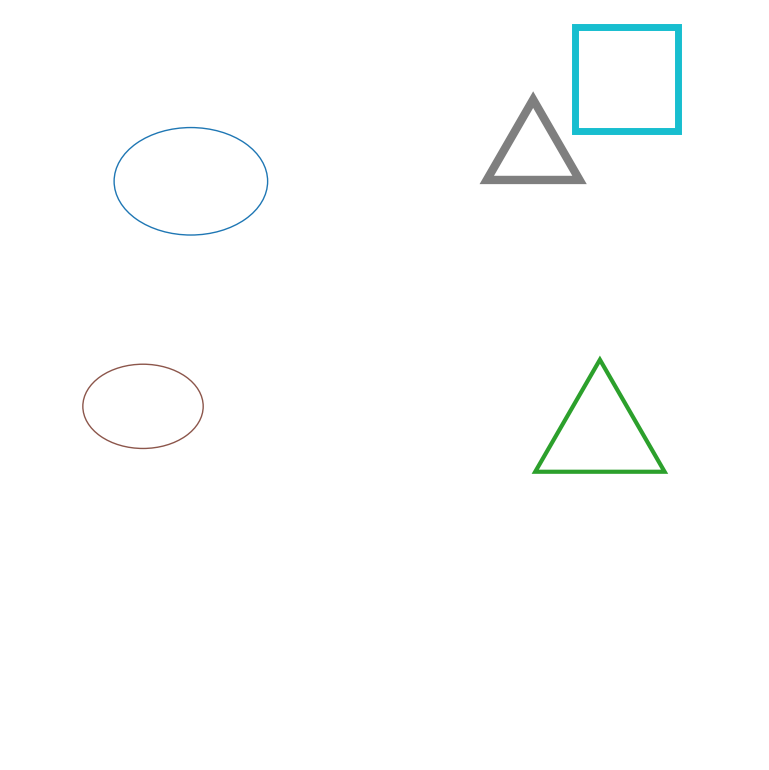[{"shape": "oval", "thickness": 0.5, "radius": 0.5, "center": [0.248, 0.765]}, {"shape": "triangle", "thickness": 1.5, "radius": 0.48, "center": [0.779, 0.436]}, {"shape": "oval", "thickness": 0.5, "radius": 0.39, "center": [0.186, 0.472]}, {"shape": "triangle", "thickness": 3, "radius": 0.35, "center": [0.692, 0.801]}, {"shape": "square", "thickness": 2.5, "radius": 0.34, "center": [0.814, 0.897]}]